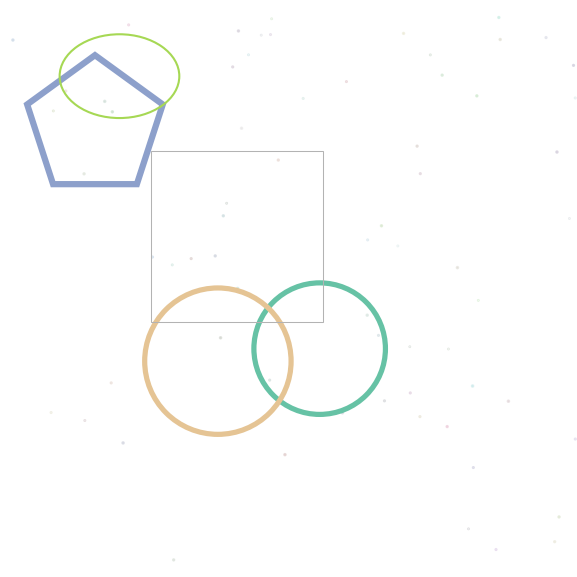[{"shape": "circle", "thickness": 2.5, "radius": 0.57, "center": [0.554, 0.395]}, {"shape": "pentagon", "thickness": 3, "radius": 0.62, "center": [0.164, 0.78]}, {"shape": "oval", "thickness": 1, "radius": 0.52, "center": [0.207, 0.867]}, {"shape": "circle", "thickness": 2.5, "radius": 0.63, "center": [0.377, 0.374]}, {"shape": "square", "thickness": 0.5, "radius": 0.74, "center": [0.41, 0.589]}]